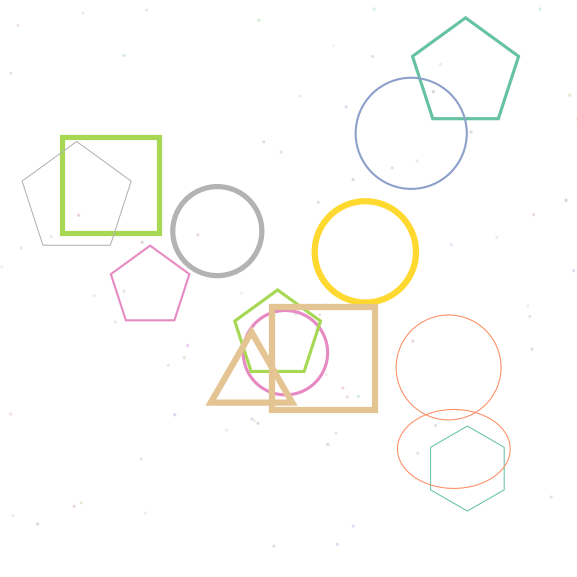[{"shape": "pentagon", "thickness": 1.5, "radius": 0.48, "center": [0.806, 0.872]}, {"shape": "hexagon", "thickness": 0.5, "radius": 0.37, "center": [0.809, 0.188]}, {"shape": "oval", "thickness": 0.5, "radius": 0.49, "center": [0.786, 0.222]}, {"shape": "circle", "thickness": 0.5, "radius": 0.45, "center": [0.777, 0.363]}, {"shape": "circle", "thickness": 1, "radius": 0.48, "center": [0.712, 0.768]}, {"shape": "circle", "thickness": 1.5, "radius": 0.37, "center": [0.494, 0.388]}, {"shape": "pentagon", "thickness": 1, "radius": 0.36, "center": [0.26, 0.502]}, {"shape": "pentagon", "thickness": 1.5, "radius": 0.39, "center": [0.481, 0.419]}, {"shape": "square", "thickness": 2.5, "radius": 0.42, "center": [0.191, 0.679]}, {"shape": "circle", "thickness": 3, "radius": 0.44, "center": [0.633, 0.563]}, {"shape": "triangle", "thickness": 3, "radius": 0.41, "center": [0.435, 0.343]}, {"shape": "square", "thickness": 3, "radius": 0.44, "center": [0.56, 0.378]}, {"shape": "circle", "thickness": 2.5, "radius": 0.39, "center": [0.376, 0.599]}, {"shape": "pentagon", "thickness": 0.5, "radius": 0.5, "center": [0.133, 0.655]}]